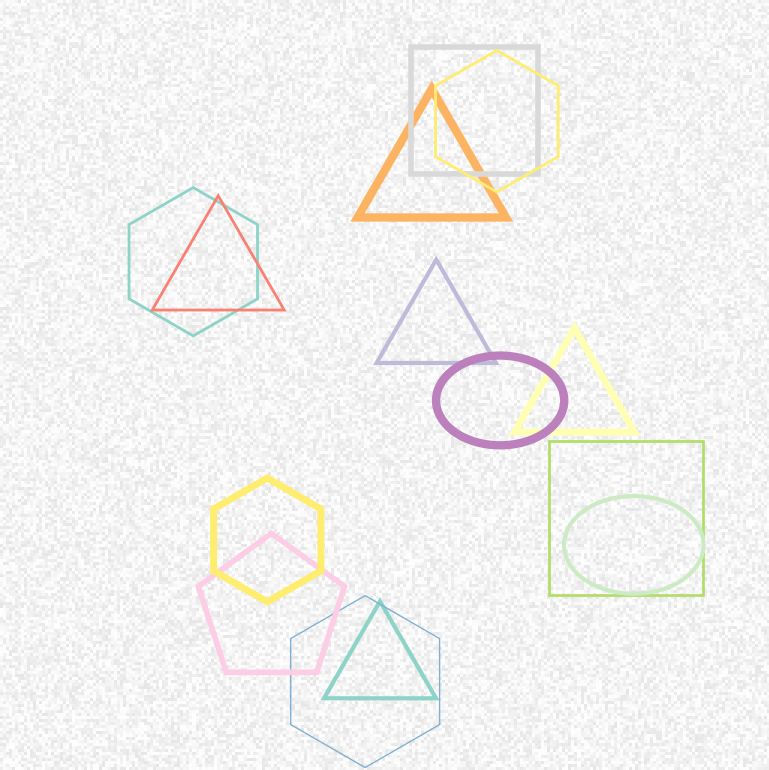[{"shape": "triangle", "thickness": 1.5, "radius": 0.42, "center": [0.494, 0.135]}, {"shape": "hexagon", "thickness": 1, "radius": 0.48, "center": [0.251, 0.66]}, {"shape": "triangle", "thickness": 2.5, "radius": 0.45, "center": [0.746, 0.484]}, {"shape": "triangle", "thickness": 1.5, "radius": 0.45, "center": [0.567, 0.573]}, {"shape": "triangle", "thickness": 1, "radius": 0.49, "center": [0.283, 0.647]}, {"shape": "hexagon", "thickness": 0.5, "radius": 0.56, "center": [0.474, 0.115]}, {"shape": "triangle", "thickness": 3, "radius": 0.56, "center": [0.561, 0.773]}, {"shape": "square", "thickness": 1, "radius": 0.5, "center": [0.813, 0.327]}, {"shape": "pentagon", "thickness": 2, "radius": 0.5, "center": [0.353, 0.208]}, {"shape": "square", "thickness": 2, "radius": 0.41, "center": [0.616, 0.857]}, {"shape": "oval", "thickness": 3, "radius": 0.42, "center": [0.65, 0.48]}, {"shape": "oval", "thickness": 1.5, "radius": 0.45, "center": [0.823, 0.292]}, {"shape": "hexagon", "thickness": 1, "radius": 0.46, "center": [0.645, 0.843]}, {"shape": "hexagon", "thickness": 2.5, "radius": 0.4, "center": [0.347, 0.299]}]